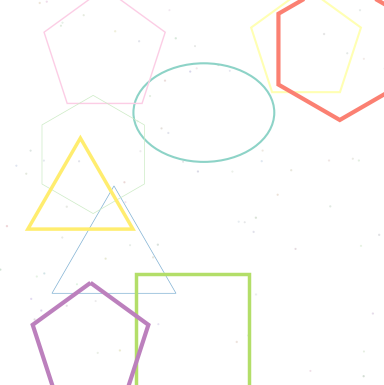[{"shape": "oval", "thickness": 1.5, "radius": 0.91, "center": [0.529, 0.708]}, {"shape": "pentagon", "thickness": 1.5, "radius": 0.75, "center": [0.795, 0.882]}, {"shape": "hexagon", "thickness": 3, "radius": 0.92, "center": [0.883, 0.872]}, {"shape": "triangle", "thickness": 0.5, "radius": 0.93, "center": [0.296, 0.331]}, {"shape": "square", "thickness": 2.5, "radius": 0.73, "center": [0.501, 0.141]}, {"shape": "pentagon", "thickness": 1, "radius": 0.83, "center": [0.272, 0.865]}, {"shape": "pentagon", "thickness": 3, "radius": 0.79, "center": [0.235, 0.107]}, {"shape": "hexagon", "thickness": 0.5, "radius": 0.77, "center": [0.242, 0.599]}, {"shape": "triangle", "thickness": 2.5, "radius": 0.79, "center": [0.209, 0.484]}]